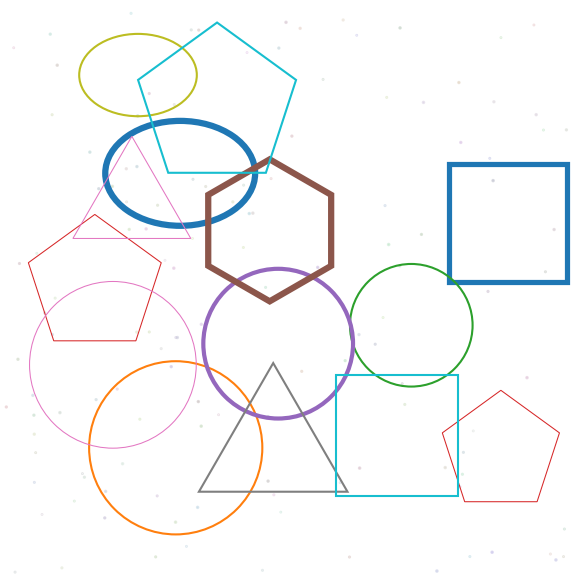[{"shape": "square", "thickness": 2.5, "radius": 0.51, "center": [0.879, 0.613]}, {"shape": "oval", "thickness": 3, "radius": 0.65, "center": [0.312, 0.699]}, {"shape": "circle", "thickness": 1, "radius": 0.75, "center": [0.304, 0.224]}, {"shape": "circle", "thickness": 1, "radius": 0.53, "center": [0.712, 0.436]}, {"shape": "pentagon", "thickness": 0.5, "radius": 0.53, "center": [0.867, 0.217]}, {"shape": "pentagon", "thickness": 0.5, "radius": 0.6, "center": [0.164, 0.507]}, {"shape": "circle", "thickness": 2, "radius": 0.65, "center": [0.482, 0.404]}, {"shape": "hexagon", "thickness": 3, "radius": 0.61, "center": [0.467, 0.6]}, {"shape": "triangle", "thickness": 0.5, "radius": 0.59, "center": [0.228, 0.645]}, {"shape": "circle", "thickness": 0.5, "radius": 0.72, "center": [0.195, 0.367]}, {"shape": "triangle", "thickness": 1, "radius": 0.74, "center": [0.473, 0.222]}, {"shape": "oval", "thickness": 1, "radius": 0.51, "center": [0.239, 0.869]}, {"shape": "square", "thickness": 1, "radius": 0.53, "center": [0.687, 0.245]}, {"shape": "pentagon", "thickness": 1, "radius": 0.72, "center": [0.376, 0.816]}]